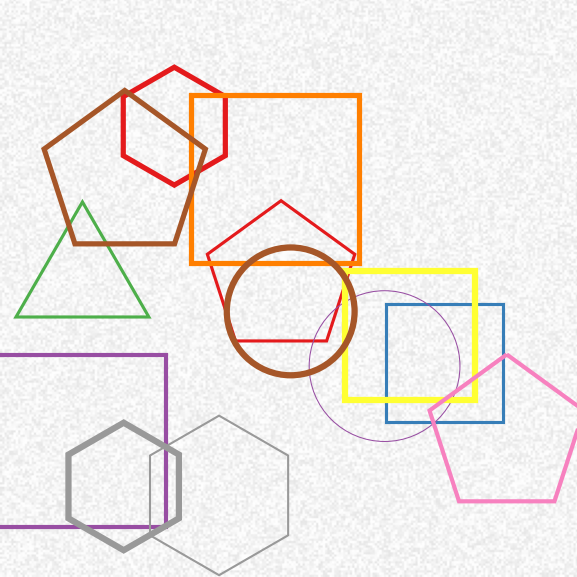[{"shape": "hexagon", "thickness": 2.5, "radius": 0.51, "center": [0.302, 0.781]}, {"shape": "pentagon", "thickness": 1.5, "radius": 0.67, "center": [0.487, 0.517]}, {"shape": "square", "thickness": 1.5, "radius": 0.51, "center": [0.77, 0.37]}, {"shape": "triangle", "thickness": 1.5, "radius": 0.66, "center": [0.143, 0.517]}, {"shape": "square", "thickness": 2, "radius": 0.74, "center": [0.138, 0.235]}, {"shape": "circle", "thickness": 0.5, "radius": 0.65, "center": [0.666, 0.365]}, {"shape": "square", "thickness": 2.5, "radius": 0.73, "center": [0.475, 0.689]}, {"shape": "square", "thickness": 3, "radius": 0.56, "center": [0.71, 0.418]}, {"shape": "circle", "thickness": 3, "radius": 0.55, "center": [0.503, 0.46]}, {"shape": "pentagon", "thickness": 2.5, "radius": 0.73, "center": [0.216, 0.696]}, {"shape": "pentagon", "thickness": 2, "radius": 0.7, "center": [0.877, 0.245]}, {"shape": "hexagon", "thickness": 3, "radius": 0.55, "center": [0.214, 0.157]}, {"shape": "hexagon", "thickness": 1, "radius": 0.69, "center": [0.379, 0.141]}]